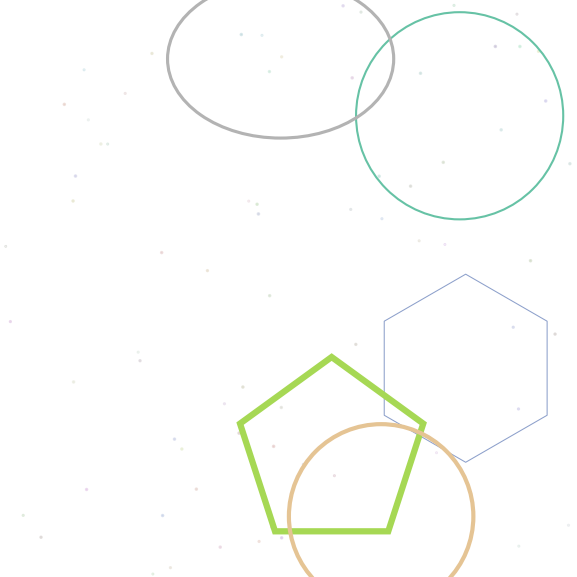[{"shape": "circle", "thickness": 1, "radius": 0.9, "center": [0.796, 0.799]}, {"shape": "hexagon", "thickness": 0.5, "radius": 0.81, "center": [0.806, 0.362]}, {"shape": "pentagon", "thickness": 3, "radius": 0.83, "center": [0.574, 0.214]}, {"shape": "circle", "thickness": 2, "radius": 0.8, "center": [0.66, 0.105]}, {"shape": "oval", "thickness": 1.5, "radius": 0.98, "center": [0.486, 0.897]}]